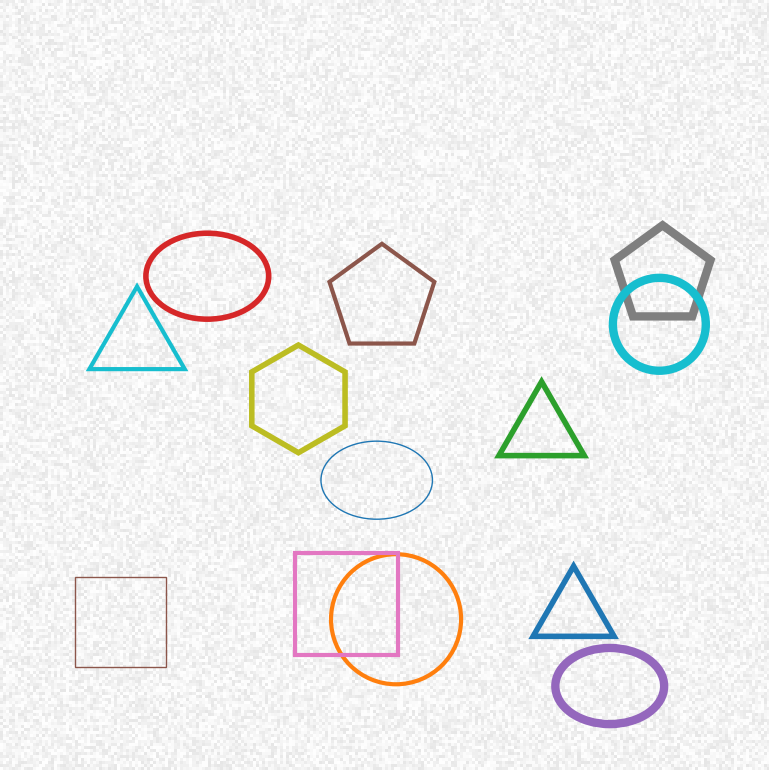[{"shape": "oval", "thickness": 0.5, "radius": 0.36, "center": [0.489, 0.376]}, {"shape": "triangle", "thickness": 2, "radius": 0.3, "center": [0.745, 0.204]}, {"shape": "circle", "thickness": 1.5, "radius": 0.42, "center": [0.514, 0.196]}, {"shape": "triangle", "thickness": 2, "radius": 0.32, "center": [0.703, 0.44]}, {"shape": "oval", "thickness": 2, "radius": 0.4, "center": [0.269, 0.641]}, {"shape": "oval", "thickness": 3, "radius": 0.35, "center": [0.792, 0.109]}, {"shape": "square", "thickness": 0.5, "radius": 0.29, "center": [0.157, 0.192]}, {"shape": "pentagon", "thickness": 1.5, "radius": 0.36, "center": [0.496, 0.612]}, {"shape": "square", "thickness": 1.5, "radius": 0.33, "center": [0.45, 0.215]}, {"shape": "pentagon", "thickness": 3, "radius": 0.33, "center": [0.86, 0.642]}, {"shape": "hexagon", "thickness": 2, "radius": 0.35, "center": [0.388, 0.482]}, {"shape": "circle", "thickness": 3, "radius": 0.3, "center": [0.856, 0.579]}, {"shape": "triangle", "thickness": 1.5, "radius": 0.36, "center": [0.178, 0.556]}]